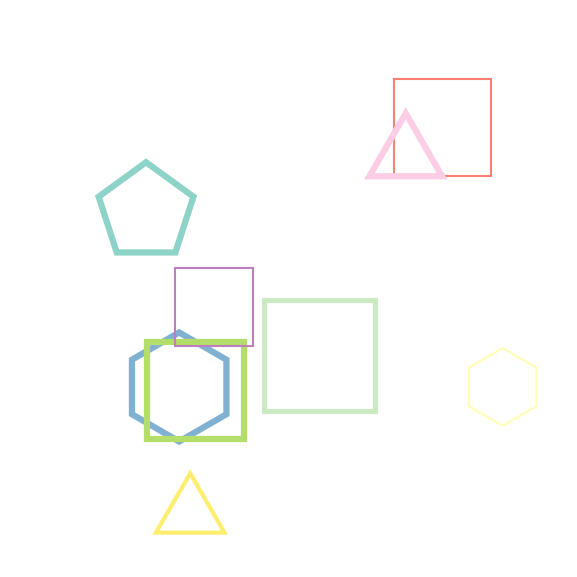[{"shape": "pentagon", "thickness": 3, "radius": 0.43, "center": [0.253, 0.632]}, {"shape": "hexagon", "thickness": 1, "radius": 0.34, "center": [0.87, 0.329]}, {"shape": "square", "thickness": 1, "radius": 0.42, "center": [0.766, 0.778]}, {"shape": "hexagon", "thickness": 3, "radius": 0.47, "center": [0.31, 0.329]}, {"shape": "square", "thickness": 3, "radius": 0.42, "center": [0.339, 0.322]}, {"shape": "triangle", "thickness": 3, "radius": 0.36, "center": [0.703, 0.73]}, {"shape": "square", "thickness": 1, "radius": 0.34, "center": [0.371, 0.467]}, {"shape": "square", "thickness": 2.5, "radius": 0.48, "center": [0.554, 0.383]}, {"shape": "triangle", "thickness": 2, "radius": 0.34, "center": [0.329, 0.111]}]